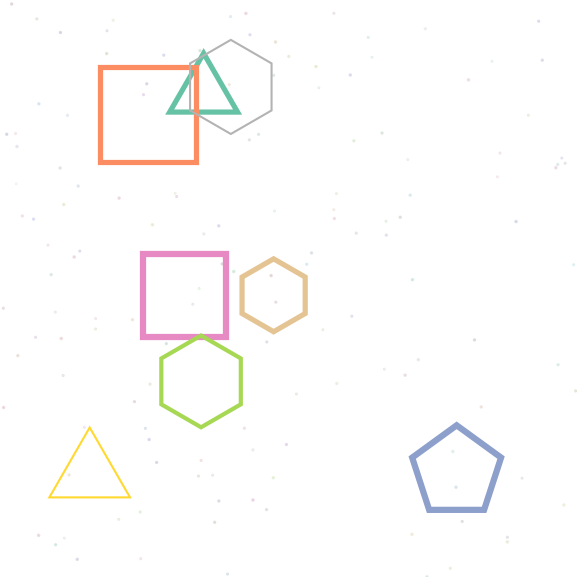[{"shape": "triangle", "thickness": 2.5, "radius": 0.34, "center": [0.353, 0.839]}, {"shape": "square", "thickness": 2.5, "radius": 0.41, "center": [0.256, 0.801]}, {"shape": "pentagon", "thickness": 3, "radius": 0.4, "center": [0.791, 0.182]}, {"shape": "square", "thickness": 3, "radius": 0.36, "center": [0.319, 0.487]}, {"shape": "hexagon", "thickness": 2, "radius": 0.4, "center": [0.348, 0.339]}, {"shape": "triangle", "thickness": 1, "radius": 0.4, "center": [0.155, 0.178]}, {"shape": "hexagon", "thickness": 2.5, "radius": 0.32, "center": [0.474, 0.488]}, {"shape": "hexagon", "thickness": 1, "radius": 0.41, "center": [0.4, 0.849]}]